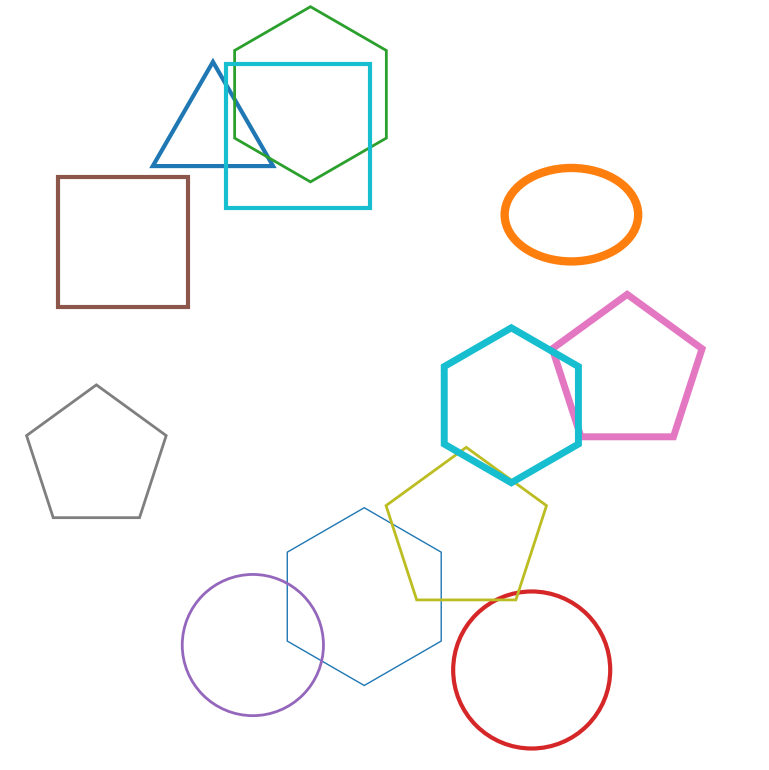[{"shape": "triangle", "thickness": 1.5, "radius": 0.45, "center": [0.277, 0.829]}, {"shape": "hexagon", "thickness": 0.5, "radius": 0.58, "center": [0.473, 0.225]}, {"shape": "oval", "thickness": 3, "radius": 0.43, "center": [0.742, 0.721]}, {"shape": "hexagon", "thickness": 1, "radius": 0.57, "center": [0.403, 0.878]}, {"shape": "circle", "thickness": 1.5, "radius": 0.51, "center": [0.691, 0.13]}, {"shape": "circle", "thickness": 1, "radius": 0.46, "center": [0.328, 0.162]}, {"shape": "square", "thickness": 1.5, "radius": 0.42, "center": [0.16, 0.686]}, {"shape": "pentagon", "thickness": 2.5, "radius": 0.51, "center": [0.815, 0.515]}, {"shape": "pentagon", "thickness": 1, "radius": 0.48, "center": [0.125, 0.405]}, {"shape": "pentagon", "thickness": 1, "radius": 0.55, "center": [0.606, 0.31]}, {"shape": "square", "thickness": 1.5, "radius": 0.47, "center": [0.387, 0.823]}, {"shape": "hexagon", "thickness": 2.5, "radius": 0.5, "center": [0.664, 0.474]}]